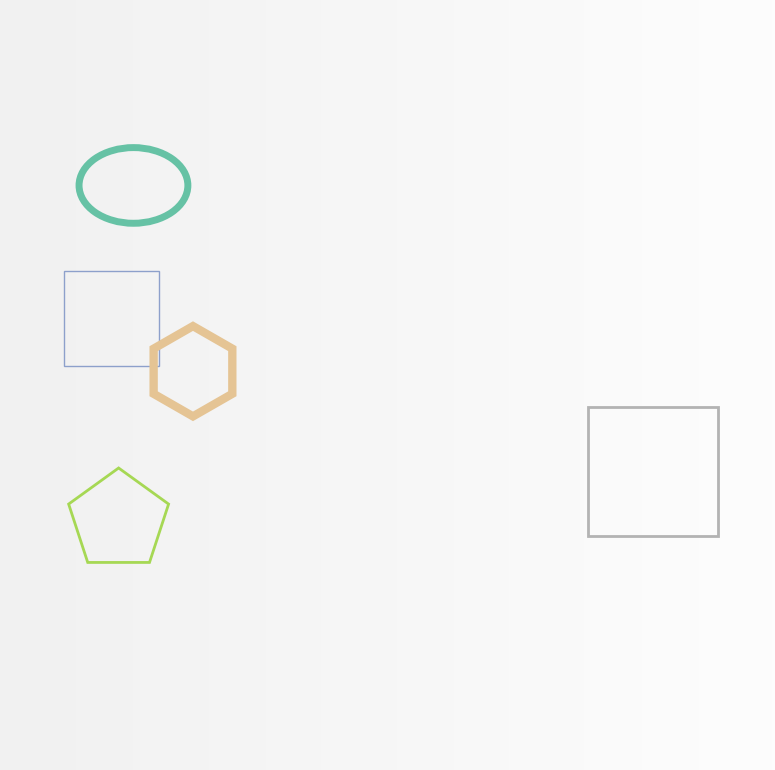[{"shape": "oval", "thickness": 2.5, "radius": 0.35, "center": [0.172, 0.759]}, {"shape": "square", "thickness": 0.5, "radius": 0.31, "center": [0.144, 0.586]}, {"shape": "pentagon", "thickness": 1, "radius": 0.34, "center": [0.153, 0.324]}, {"shape": "hexagon", "thickness": 3, "radius": 0.29, "center": [0.249, 0.518]}, {"shape": "square", "thickness": 1, "radius": 0.42, "center": [0.843, 0.387]}]